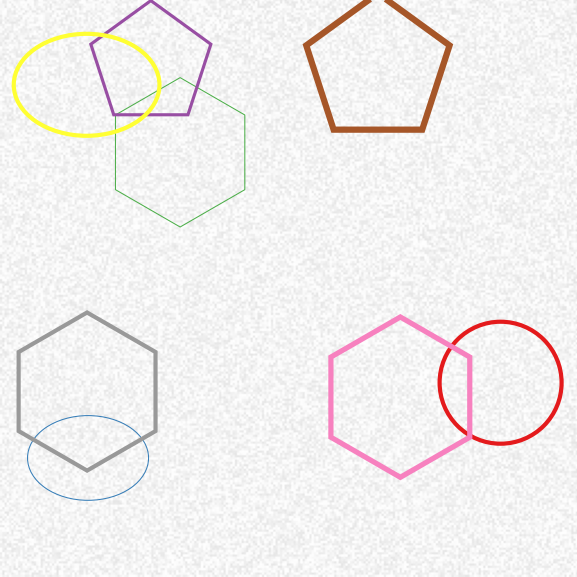[{"shape": "circle", "thickness": 2, "radius": 0.53, "center": [0.867, 0.336]}, {"shape": "oval", "thickness": 0.5, "radius": 0.52, "center": [0.152, 0.206]}, {"shape": "hexagon", "thickness": 0.5, "radius": 0.65, "center": [0.312, 0.735]}, {"shape": "pentagon", "thickness": 1.5, "radius": 0.55, "center": [0.261, 0.889]}, {"shape": "oval", "thickness": 2, "radius": 0.63, "center": [0.15, 0.852]}, {"shape": "pentagon", "thickness": 3, "radius": 0.65, "center": [0.654, 0.88]}, {"shape": "hexagon", "thickness": 2.5, "radius": 0.69, "center": [0.693, 0.311]}, {"shape": "hexagon", "thickness": 2, "radius": 0.68, "center": [0.151, 0.321]}]